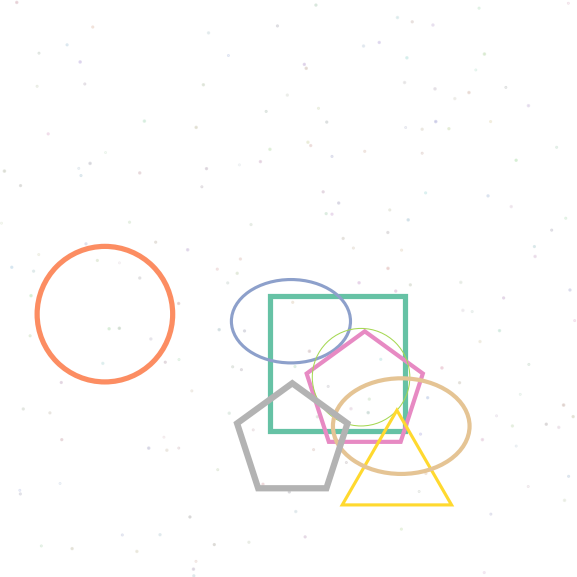[{"shape": "square", "thickness": 2.5, "radius": 0.58, "center": [0.585, 0.369]}, {"shape": "circle", "thickness": 2.5, "radius": 0.59, "center": [0.182, 0.455]}, {"shape": "oval", "thickness": 1.5, "radius": 0.52, "center": [0.504, 0.443]}, {"shape": "pentagon", "thickness": 2, "radius": 0.53, "center": [0.632, 0.32]}, {"shape": "circle", "thickness": 0.5, "radius": 0.42, "center": [0.625, 0.346]}, {"shape": "triangle", "thickness": 1.5, "radius": 0.55, "center": [0.687, 0.179]}, {"shape": "oval", "thickness": 2, "radius": 0.59, "center": [0.695, 0.261]}, {"shape": "pentagon", "thickness": 3, "radius": 0.5, "center": [0.506, 0.235]}]